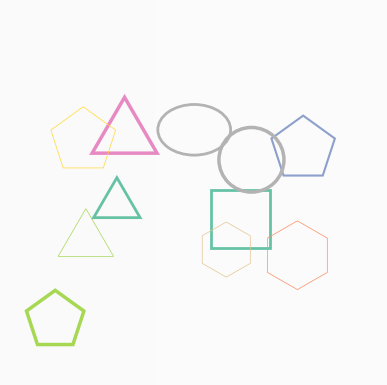[{"shape": "square", "thickness": 2, "radius": 0.38, "center": [0.62, 0.432]}, {"shape": "triangle", "thickness": 2, "radius": 0.35, "center": [0.302, 0.469]}, {"shape": "hexagon", "thickness": 0.5, "radius": 0.45, "center": [0.767, 0.337]}, {"shape": "pentagon", "thickness": 1.5, "radius": 0.43, "center": [0.782, 0.614]}, {"shape": "triangle", "thickness": 2.5, "radius": 0.48, "center": [0.321, 0.651]}, {"shape": "pentagon", "thickness": 2.5, "radius": 0.39, "center": [0.142, 0.168]}, {"shape": "triangle", "thickness": 0.5, "radius": 0.41, "center": [0.222, 0.375]}, {"shape": "pentagon", "thickness": 0.5, "radius": 0.44, "center": [0.215, 0.635]}, {"shape": "hexagon", "thickness": 0.5, "radius": 0.36, "center": [0.584, 0.352]}, {"shape": "oval", "thickness": 2, "radius": 0.47, "center": [0.501, 0.663]}, {"shape": "circle", "thickness": 2.5, "radius": 0.42, "center": [0.649, 0.585]}]